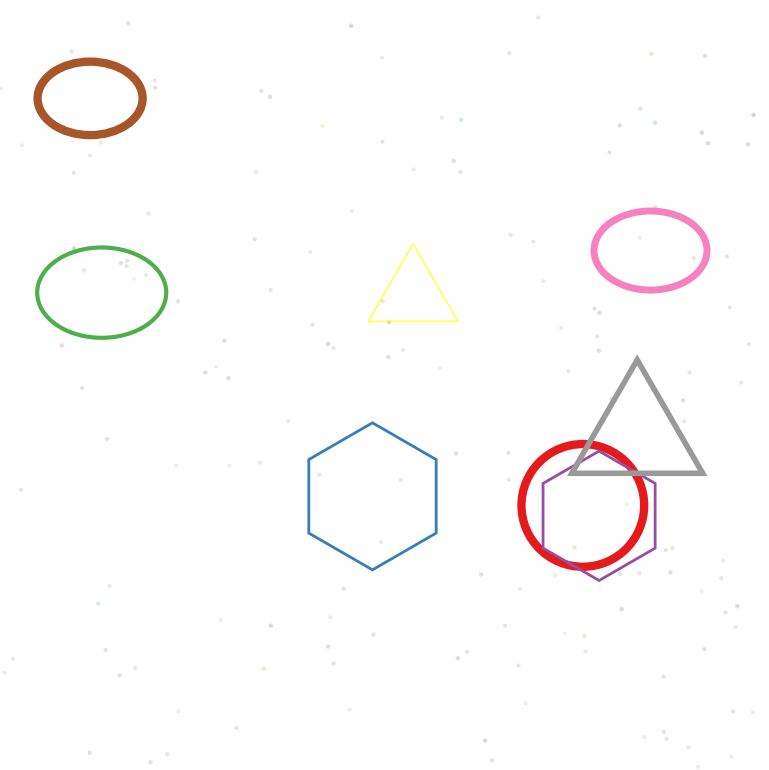[{"shape": "circle", "thickness": 3, "radius": 0.4, "center": [0.757, 0.344]}, {"shape": "hexagon", "thickness": 1, "radius": 0.48, "center": [0.484, 0.355]}, {"shape": "oval", "thickness": 1.5, "radius": 0.42, "center": [0.132, 0.62]}, {"shape": "hexagon", "thickness": 1, "radius": 0.42, "center": [0.778, 0.33]}, {"shape": "triangle", "thickness": 0.5, "radius": 0.34, "center": [0.537, 0.616]}, {"shape": "oval", "thickness": 3, "radius": 0.34, "center": [0.117, 0.872]}, {"shape": "oval", "thickness": 2.5, "radius": 0.37, "center": [0.845, 0.675]}, {"shape": "triangle", "thickness": 2, "radius": 0.49, "center": [0.828, 0.434]}]